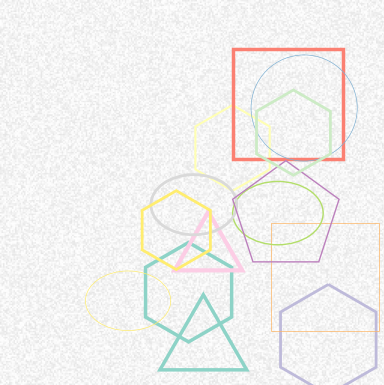[{"shape": "hexagon", "thickness": 2.5, "radius": 0.65, "center": [0.49, 0.241]}, {"shape": "triangle", "thickness": 2.5, "radius": 0.65, "center": [0.528, 0.104]}, {"shape": "hexagon", "thickness": 1.5, "radius": 0.56, "center": [0.604, 0.616]}, {"shape": "hexagon", "thickness": 2, "radius": 0.72, "center": [0.853, 0.118]}, {"shape": "square", "thickness": 2.5, "radius": 0.71, "center": [0.748, 0.73]}, {"shape": "circle", "thickness": 0.5, "radius": 0.69, "center": [0.79, 0.719]}, {"shape": "square", "thickness": 0.5, "radius": 0.7, "center": [0.845, 0.281]}, {"shape": "oval", "thickness": 1, "radius": 0.59, "center": [0.722, 0.446]}, {"shape": "triangle", "thickness": 3, "radius": 0.51, "center": [0.541, 0.349]}, {"shape": "oval", "thickness": 2, "radius": 0.56, "center": [0.504, 0.468]}, {"shape": "pentagon", "thickness": 1, "radius": 0.73, "center": [0.743, 0.437]}, {"shape": "hexagon", "thickness": 2, "radius": 0.55, "center": [0.762, 0.656]}, {"shape": "oval", "thickness": 0.5, "radius": 0.55, "center": [0.333, 0.219]}, {"shape": "hexagon", "thickness": 2, "radius": 0.51, "center": [0.458, 0.402]}]